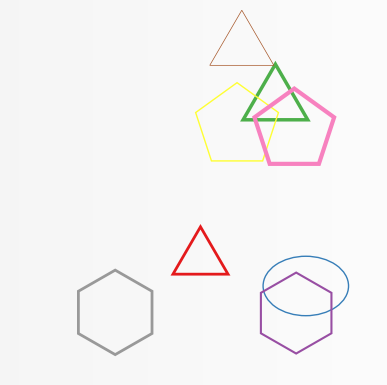[{"shape": "triangle", "thickness": 2, "radius": 0.41, "center": [0.517, 0.329]}, {"shape": "oval", "thickness": 1, "radius": 0.55, "center": [0.789, 0.257]}, {"shape": "triangle", "thickness": 2.5, "radius": 0.48, "center": [0.711, 0.737]}, {"shape": "hexagon", "thickness": 1.5, "radius": 0.53, "center": [0.764, 0.187]}, {"shape": "pentagon", "thickness": 1, "radius": 0.56, "center": [0.612, 0.673]}, {"shape": "triangle", "thickness": 0.5, "radius": 0.48, "center": [0.624, 0.878]}, {"shape": "pentagon", "thickness": 3, "radius": 0.54, "center": [0.759, 0.662]}, {"shape": "hexagon", "thickness": 2, "radius": 0.55, "center": [0.297, 0.189]}]